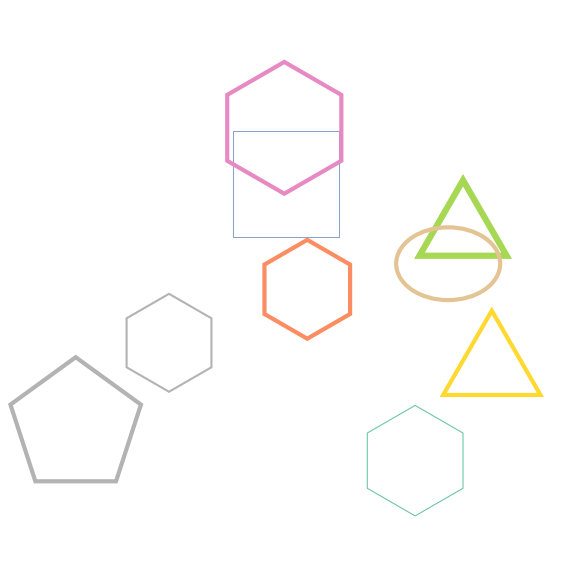[{"shape": "hexagon", "thickness": 0.5, "radius": 0.48, "center": [0.719, 0.201]}, {"shape": "hexagon", "thickness": 2, "radius": 0.43, "center": [0.532, 0.498]}, {"shape": "square", "thickness": 0.5, "radius": 0.46, "center": [0.496, 0.68]}, {"shape": "hexagon", "thickness": 2, "radius": 0.57, "center": [0.492, 0.778]}, {"shape": "triangle", "thickness": 3, "radius": 0.44, "center": [0.802, 0.6]}, {"shape": "triangle", "thickness": 2, "radius": 0.49, "center": [0.852, 0.364]}, {"shape": "oval", "thickness": 2, "radius": 0.45, "center": [0.776, 0.542]}, {"shape": "pentagon", "thickness": 2, "radius": 0.59, "center": [0.131, 0.262]}, {"shape": "hexagon", "thickness": 1, "radius": 0.42, "center": [0.293, 0.406]}]